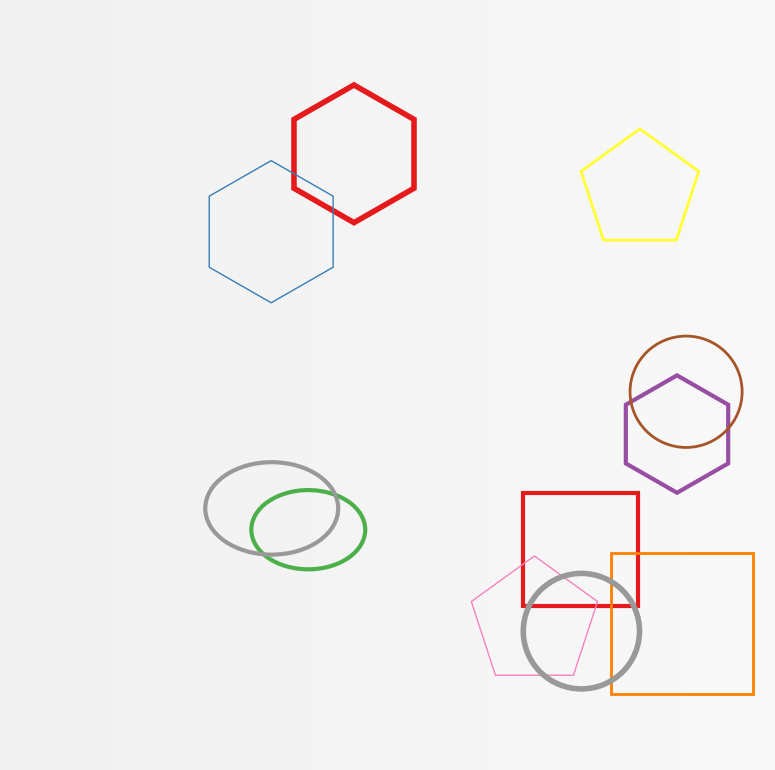[{"shape": "square", "thickness": 1.5, "radius": 0.37, "center": [0.749, 0.287]}, {"shape": "hexagon", "thickness": 2, "radius": 0.45, "center": [0.457, 0.8]}, {"shape": "hexagon", "thickness": 0.5, "radius": 0.46, "center": [0.35, 0.699]}, {"shape": "oval", "thickness": 1.5, "radius": 0.37, "center": [0.398, 0.312]}, {"shape": "hexagon", "thickness": 1.5, "radius": 0.38, "center": [0.874, 0.436]}, {"shape": "square", "thickness": 1, "radius": 0.46, "center": [0.88, 0.19]}, {"shape": "pentagon", "thickness": 1, "radius": 0.4, "center": [0.826, 0.753]}, {"shape": "circle", "thickness": 1, "radius": 0.36, "center": [0.885, 0.491]}, {"shape": "pentagon", "thickness": 0.5, "radius": 0.43, "center": [0.69, 0.192]}, {"shape": "oval", "thickness": 1.5, "radius": 0.43, "center": [0.351, 0.34]}, {"shape": "circle", "thickness": 2, "radius": 0.37, "center": [0.75, 0.18]}]